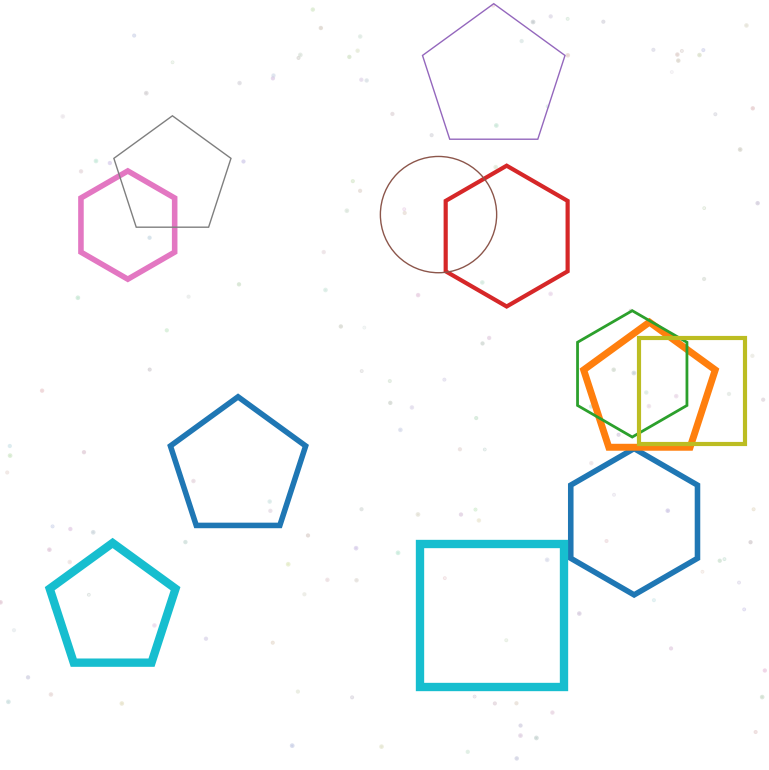[{"shape": "hexagon", "thickness": 2, "radius": 0.48, "center": [0.824, 0.322]}, {"shape": "pentagon", "thickness": 2, "radius": 0.46, "center": [0.309, 0.392]}, {"shape": "pentagon", "thickness": 2.5, "radius": 0.45, "center": [0.843, 0.492]}, {"shape": "hexagon", "thickness": 1, "radius": 0.41, "center": [0.821, 0.514]}, {"shape": "hexagon", "thickness": 1.5, "radius": 0.46, "center": [0.658, 0.693]}, {"shape": "pentagon", "thickness": 0.5, "radius": 0.49, "center": [0.641, 0.898]}, {"shape": "circle", "thickness": 0.5, "radius": 0.38, "center": [0.57, 0.721]}, {"shape": "hexagon", "thickness": 2, "radius": 0.35, "center": [0.166, 0.708]}, {"shape": "pentagon", "thickness": 0.5, "radius": 0.4, "center": [0.224, 0.77]}, {"shape": "square", "thickness": 1.5, "radius": 0.34, "center": [0.899, 0.492]}, {"shape": "pentagon", "thickness": 3, "radius": 0.43, "center": [0.146, 0.209]}, {"shape": "square", "thickness": 3, "radius": 0.46, "center": [0.639, 0.2]}]